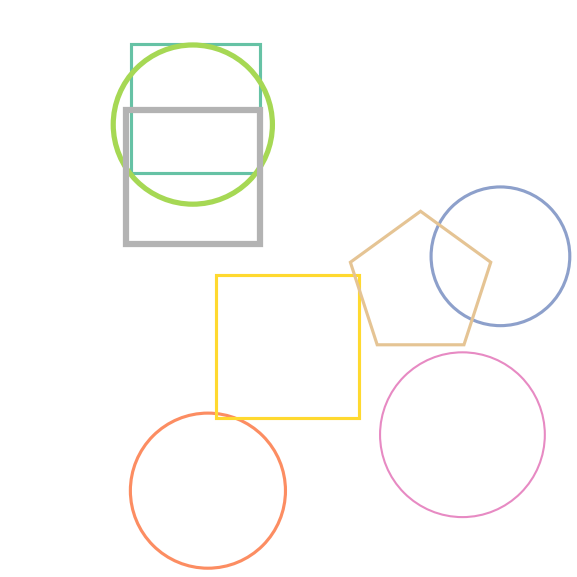[{"shape": "square", "thickness": 1.5, "radius": 0.56, "center": [0.338, 0.811]}, {"shape": "circle", "thickness": 1.5, "radius": 0.67, "center": [0.36, 0.15]}, {"shape": "circle", "thickness": 1.5, "radius": 0.6, "center": [0.867, 0.555]}, {"shape": "circle", "thickness": 1, "radius": 0.71, "center": [0.801, 0.246]}, {"shape": "circle", "thickness": 2.5, "radius": 0.69, "center": [0.334, 0.783]}, {"shape": "square", "thickness": 1.5, "radius": 0.62, "center": [0.497, 0.399]}, {"shape": "pentagon", "thickness": 1.5, "radius": 0.64, "center": [0.728, 0.505]}, {"shape": "square", "thickness": 3, "radius": 0.58, "center": [0.334, 0.693]}]